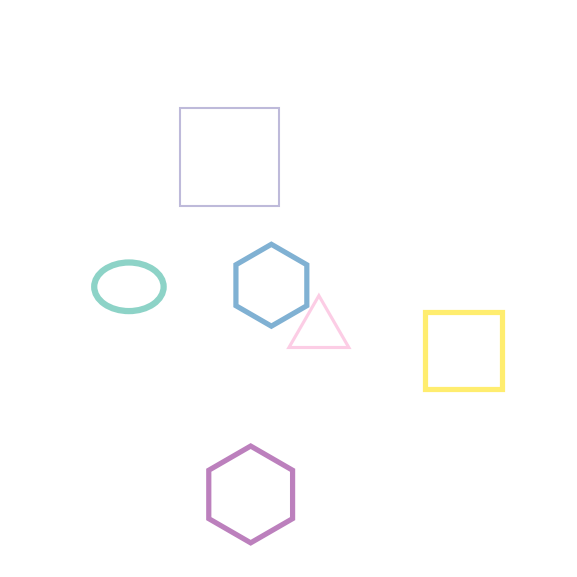[{"shape": "oval", "thickness": 3, "radius": 0.3, "center": [0.223, 0.503]}, {"shape": "square", "thickness": 1, "radius": 0.43, "center": [0.397, 0.727]}, {"shape": "hexagon", "thickness": 2.5, "radius": 0.35, "center": [0.47, 0.505]}, {"shape": "triangle", "thickness": 1.5, "radius": 0.3, "center": [0.552, 0.427]}, {"shape": "hexagon", "thickness": 2.5, "radius": 0.42, "center": [0.434, 0.143]}, {"shape": "square", "thickness": 2.5, "radius": 0.33, "center": [0.803, 0.392]}]